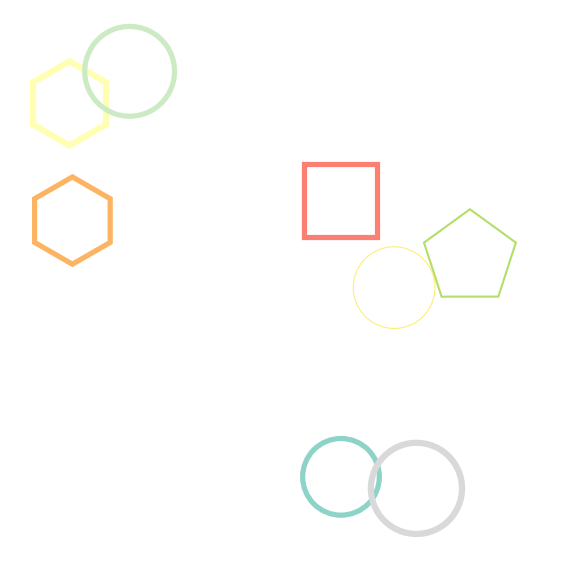[{"shape": "circle", "thickness": 2.5, "radius": 0.33, "center": [0.59, 0.173]}, {"shape": "hexagon", "thickness": 3, "radius": 0.36, "center": [0.12, 0.82]}, {"shape": "square", "thickness": 2.5, "radius": 0.32, "center": [0.59, 0.651]}, {"shape": "hexagon", "thickness": 2.5, "radius": 0.38, "center": [0.125, 0.617]}, {"shape": "pentagon", "thickness": 1, "radius": 0.42, "center": [0.814, 0.553]}, {"shape": "circle", "thickness": 3, "radius": 0.39, "center": [0.721, 0.153]}, {"shape": "circle", "thickness": 2.5, "radius": 0.39, "center": [0.224, 0.876]}, {"shape": "circle", "thickness": 0.5, "radius": 0.35, "center": [0.682, 0.501]}]